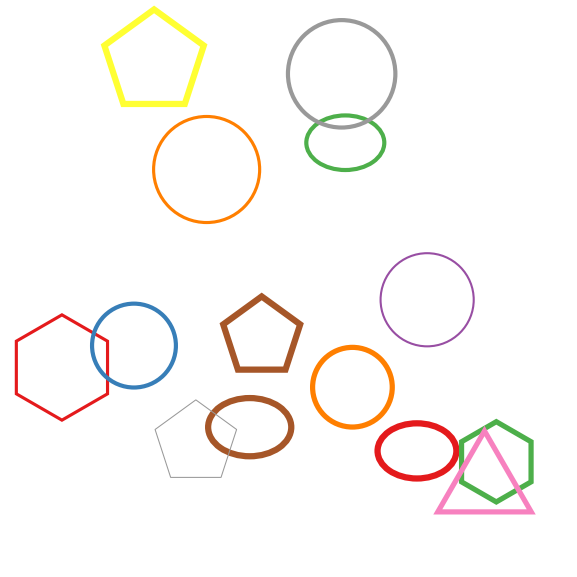[{"shape": "oval", "thickness": 3, "radius": 0.34, "center": [0.722, 0.218]}, {"shape": "hexagon", "thickness": 1.5, "radius": 0.46, "center": [0.107, 0.363]}, {"shape": "circle", "thickness": 2, "radius": 0.36, "center": [0.232, 0.401]}, {"shape": "hexagon", "thickness": 2.5, "radius": 0.35, "center": [0.859, 0.199]}, {"shape": "oval", "thickness": 2, "radius": 0.34, "center": [0.598, 0.752]}, {"shape": "circle", "thickness": 1, "radius": 0.4, "center": [0.74, 0.48]}, {"shape": "circle", "thickness": 1.5, "radius": 0.46, "center": [0.358, 0.706]}, {"shape": "circle", "thickness": 2.5, "radius": 0.34, "center": [0.61, 0.329]}, {"shape": "pentagon", "thickness": 3, "radius": 0.45, "center": [0.267, 0.892]}, {"shape": "pentagon", "thickness": 3, "radius": 0.35, "center": [0.453, 0.416]}, {"shape": "oval", "thickness": 3, "radius": 0.36, "center": [0.432, 0.259]}, {"shape": "triangle", "thickness": 2.5, "radius": 0.47, "center": [0.839, 0.159]}, {"shape": "pentagon", "thickness": 0.5, "radius": 0.37, "center": [0.339, 0.233]}, {"shape": "circle", "thickness": 2, "radius": 0.47, "center": [0.592, 0.871]}]